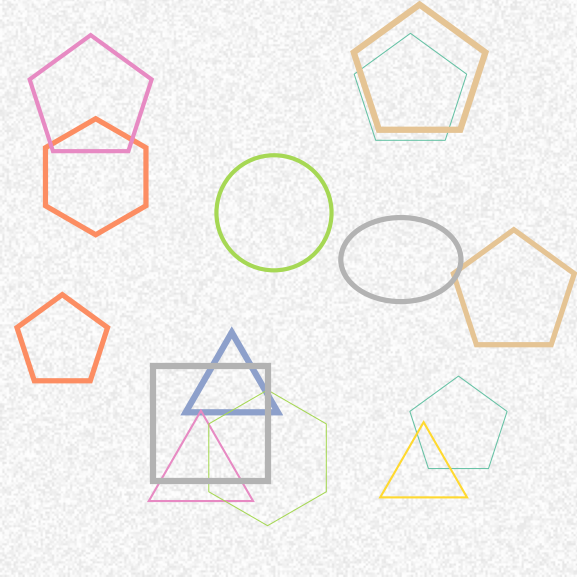[{"shape": "pentagon", "thickness": 0.5, "radius": 0.51, "center": [0.711, 0.839]}, {"shape": "pentagon", "thickness": 0.5, "radius": 0.44, "center": [0.794, 0.259]}, {"shape": "pentagon", "thickness": 2.5, "radius": 0.41, "center": [0.108, 0.406]}, {"shape": "hexagon", "thickness": 2.5, "radius": 0.5, "center": [0.166, 0.693]}, {"shape": "triangle", "thickness": 3, "radius": 0.46, "center": [0.401, 0.331]}, {"shape": "pentagon", "thickness": 2, "radius": 0.56, "center": [0.157, 0.827]}, {"shape": "triangle", "thickness": 1, "radius": 0.52, "center": [0.348, 0.184]}, {"shape": "circle", "thickness": 2, "radius": 0.5, "center": [0.474, 0.631]}, {"shape": "hexagon", "thickness": 0.5, "radius": 0.59, "center": [0.463, 0.206]}, {"shape": "triangle", "thickness": 1, "radius": 0.43, "center": [0.734, 0.181]}, {"shape": "pentagon", "thickness": 3, "radius": 0.6, "center": [0.727, 0.871]}, {"shape": "pentagon", "thickness": 2.5, "radius": 0.55, "center": [0.89, 0.491]}, {"shape": "oval", "thickness": 2.5, "radius": 0.52, "center": [0.694, 0.55]}, {"shape": "square", "thickness": 3, "radius": 0.5, "center": [0.364, 0.265]}]